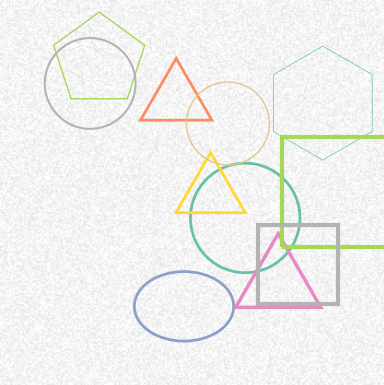[{"shape": "hexagon", "thickness": 0.5, "radius": 0.74, "center": [0.838, 0.732]}, {"shape": "circle", "thickness": 2, "radius": 0.71, "center": [0.637, 0.434]}, {"shape": "triangle", "thickness": 2, "radius": 0.53, "center": [0.458, 0.741]}, {"shape": "oval", "thickness": 2, "radius": 0.65, "center": [0.478, 0.204]}, {"shape": "triangle", "thickness": 2.5, "radius": 0.64, "center": [0.723, 0.265]}, {"shape": "square", "thickness": 3, "radius": 0.71, "center": [0.874, 0.501]}, {"shape": "pentagon", "thickness": 1, "radius": 0.62, "center": [0.258, 0.844]}, {"shape": "triangle", "thickness": 2, "radius": 0.52, "center": [0.547, 0.499]}, {"shape": "circle", "thickness": 1, "radius": 0.54, "center": [0.592, 0.679]}, {"shape": "square", "thickness": 3, "radius": 0.52, "center": [0.774, 0.313]}, {"shape": "circle", "thickness": 1.5, "radius": 0.59, "center": [0.234, 0.783]}]